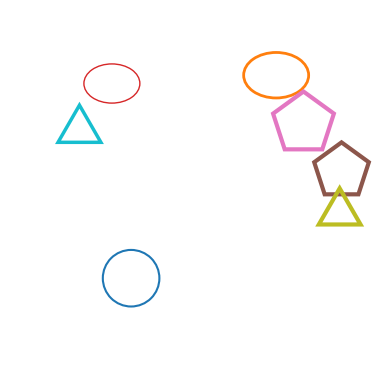[{"shape": "circle", "thickness": 1.5, "radius": 0.37, "center": [0.341, 0.277]}, {"shape": "oval", "thickness": 2, "radius": 0.42, "center": [0.717, 0.805]}, {"shape": "oval", "thickness": 1, "radius": 0.36, "center": [0.291, 0.783]}, {"shape": "pentagon", "thickness": 3, "radius": 0.37, "center": [0.887, 0.556]}, {"shape": "pentagon", "thickness": 3, "radius": 0.42, "center": [0.788, 0.679]}, {"shape": "triangle", "thickness": 3, "radius": 0.31, "center": [0.882, 0.448]}, {"shape": "triangle", "thickness": 2.5, "radius": 0.32, "center": [0.206, 0.662]}]